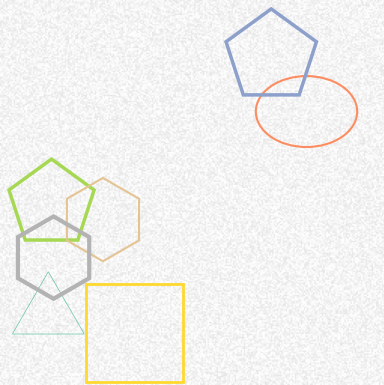[{"shape": "triangle", "thickness": 0.5, "radius": 0.54, "center": [0.126, 0.186]}, {"shape": "oval", "thickness": 1.5, "radius": 0.66, "center": [0.796, 0.71]}, {"shape": "pentagon", "thickness": 2.5, "radius": 0.62, "center": [0.704, 0.853]}, {"shape": "pentagon", "thickness": 2.5, "radius": 0.58, "center": [0.134, 0.471]}, {"shape": "square", "thickness": 2, "radius": 0.63, "center": [0.349, 0.135]}, {"shape": "hexagon", "thickness": 1.5, "radius": 0.54, "center": [0.267, 0.43]}, {"shape": "hexagon", "thickness": 3, "radius": 0.53, "center": [0.139, 0.331]}]